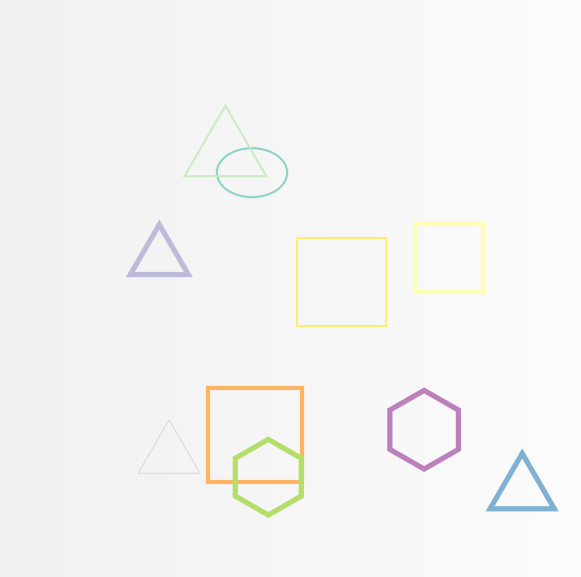[{"shape": "oval", "thickness": 1, "radius": 0.3, "center": [0.434, 0.7]}, {"shape": "square", "thickness": 2, "radius": 0.3, "center": [0.773, 0.553]}, {"shape": "triangle", "thickness": 2.5, "radius": 0.29, "center": [0.274, 0.553]}, {"shape": "triangle", "thickness": 2.5, "radius": 0.32, "center": [0.898, 0.15]}, {"shape": "square", "thickness": 2, "radius": 0.41, "center": [0.439, 0.245]}, {"shape": "hexagon", "thickness": 2.5, "radius": 0.33, "center": [0.462, 0.173]}, {"shape": "triangle", "thickness": 0.5, "radius": 0.31, "center": [0.291, 0.21]}, {"shape": "hexagon", "thickness": 2.5, "radius": 0.34, "center": [0.73, 0.255]}, {"shape": "triangle", "thickness": 1, "radius": 0.41, "center": [0.388, 0.735]}, {"shape": "square", "thickness": 1, "radius": 0.38, "center": [0.587, 0.512]}]